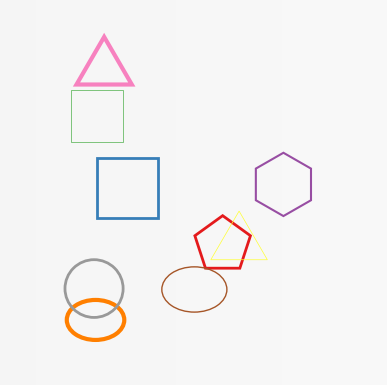[{"shape": "pentagon", "thickness": 2, "radius": 0.38, "center": [0.575, 0.364]}, {"shape": "square", "thickness": 2, "radius": 0.39, "center": [0.328, 0.511]}, {"shape": "square", "thickness": 0.5, "radius": 0.34, "center": [0.251, 0.698]}, {"shape": "hexagon", "thickness": 1.5, "radius": 0.41, "center": [0.731, 0.521]}, {"shape": "oval", "thickness": 3, "radius": 0.37, "center": [0.247, 0.169]}, {"shape": "triangle", "thickness": 0.5, "radius": 0.42, "center": [0.617, 0.367]}, {"shape": "oval", "thickness": 1, "radius": 0.42, "center": [0.502, 0.248]}, {"shape": "triangle", "thickness": 3, "radius": 0.41, "center": [0.269, 0.822]}, {"shape": "circle", "thickness": 2, "radius": 0.38, "center": [0.243, 0.25]}]